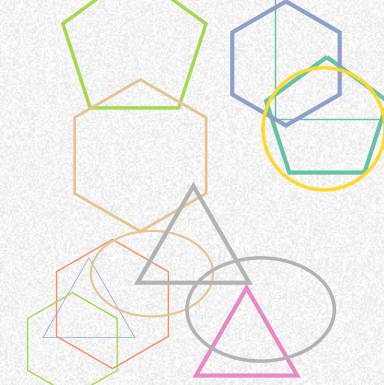[{"shape": "pentagon", "thickness": 3, "radius": 0.83, "center": [0.849, 0.686]}, {"shape": "square", "thickness": 1, "radius": 0.82, "center": [0.879, 0.854]}, {"shape": "hexagon", "thickness": 1, "radius": 0.84, "center": [0.292, 0.21]}, {"shape": "hexagon", "thickness": 3, "radius": 0.81, "center": [0.743, 0.835]}, {"shape": "triangle", "thickness": 0.5, "radius": 0.69, "center": [0.231, 0.192]}, {"shape": "triangle", "thickness": 3, "radius": 0.76, "center": [0.64, 0.1]}, {"shape": "hexagon", "thickness": 1, "radius": 0.67, "center": [0.188, 0.105]}, {"shape": "pentagon", "thickness": 2.5, "radius": 0.98, "center": [0.349, 0.878]}, {"shape": "circle", "thickness": 2.5, "radius": 0.79, "center": [0.842, 0.665]}, {"shape": "hexagon", "thickness": 2, "radius": 0.99, "center": [0.365, 0.596]}, {"shape": "oval", "thickness": 1.5, "radius": 0.79, "center": [0.395, 0.289]}, {"shape": "triangle", "thickness": 3, "radius": 0.84, "center": [0.502, 0.349]}, {"shape": "oval", "thickness": 2.5, "radius": 0.96, "center": [0.677, 0.196]}]